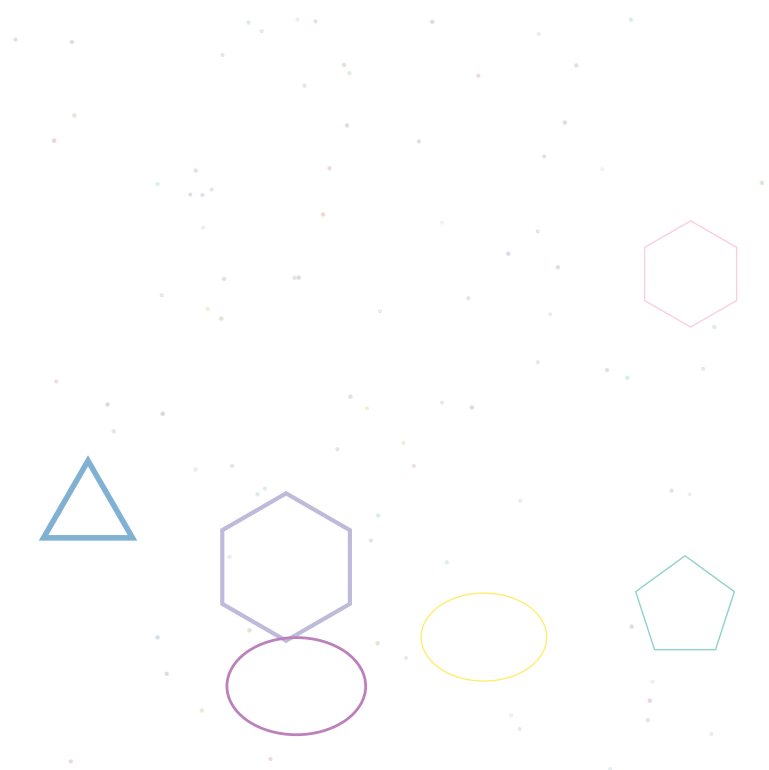[{"shape": "pentagon", "thickness": 0.5, "radius": 0.34, "center": [0.89, 0.211]}, {"shape": "hexagon", "thickness": 1.5, "radius": 0.48, "center": [0.372, 0.264]}, {"shape": "triangle", "thickness": 2, "radius": 0.33, "center": [0.114, 0.335]}, {"shape": "hexagon", "thickness": 0.5, "radius": 0.34, "center": [0.897, 0.644]}, {"shape": "oval", "thickness": 1, "radius": 0.45, "center": [0.385, 0.109]}, {"shape": "oval", "thickness": 0.5, "radius": 0.41, "center": [0.628, 0.173]}]